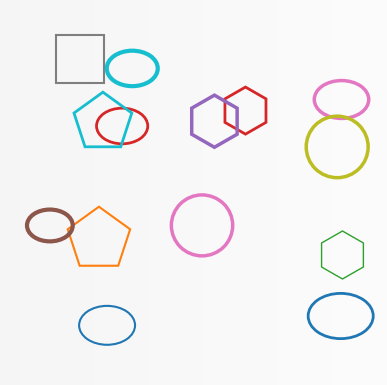[{"shape": "oval", "thickness": 2, "radius": 0.42, "center": [0.879, 0.179]}, {"shape": "oval", "thickness": 1.5, "radius": 0.36, "center": [0.276, 0.155]}, {"shape": "pentagon", "thickness": 1.5, "radius": 0.42, "center": [0.255, 0.378]}, {"shape": "hexagon", "thickness": 1, "radius": 0.31, "center": [0.884, 0.338]}, {"shape": "hexagon", "thickness": 2, "radius": 0.31, "center": [0.633, 0.713]}, {"shape": "oval", "thickness": 2, "radius": 0.33, "center": [0.315, 0.673]}, {"shape": "hexagon", "thickness": 2.5, "radius": 0.34, "center": [0.553, 0.685]}, {"shape": "oval", "thickness": 3, "radius": 0.3, "center": [0.129, 0.414]}, {"shape": "circle", "thickness": 2.5, "radius": 0.4, "center": [0.521, 0.415]}, {"shape": "oval", "thickness": 2.5, "radius": 0.35, "center": [0.881, 0.742]}, {"shape": "square", "thickness": 1.5, "radius": 0.31, "center": [0.207, 0.847]}, {"shape": "circle", "thickness": 2.5, "radius": 0.4, "center": [0.87, 0.618]}, {"shape": "oval", "thickness": 3, "radius": 0.33, "center": [0.341, 0.822]}, {"shape": "pentagon", "thickness": 2, "radius": 0.39, "center": [0.266, 0.682]}]